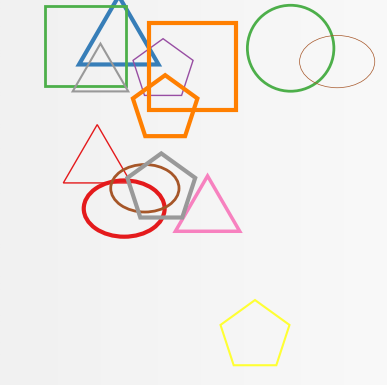[{"shape": "oval", "thickness": 3, "radius": 0.52, "center": [0.32, 0.458]}, {"shape": "triangle", "thickness": 1, "radius": 0.5, "center": [0.251, 0.575]}, {"shape": "triangle", "thickness": 3, "radius": 0.59, "center": [0.306, 0.892]}, {"shape": "circle", "thickness": 2, "radius": 0.56, "center": [0.75, 0.875]}, {"shape": "square", "thickness": 2, "radius": 0.52, "center": [0.221, 0.88]}, {"shape": "pentagon", "thickness": 1, "radius": 0.41, "center": [0.421, 0.818]}, {"shape": "pentagon", "thickness": 3, "radius": 0.44, "center": [0.426, 0.717]}, {"shape": "square", "thickness": 3, "radius": 0.56, "center": [0.496, 0.828]}, {"shape": "pentagon", "thickness": 1.5, "radius": 0.47, "center": [0.658, 0.127]}, {"shape": "oval", "thickness": 2, "radius": 0.44, "center": [0.374, 0.511]}, {"shape": "oval", "thickness": 0.5, "radius": 0.48, "center": [0.87, 0.84]}, {"shape": "triangle", "thickness": 2.5, "radius": 0.48, "center": [0.536, 0.447]}, {"shape": "pentagon", "thickness": 3, "radius": 0.46, "center": [0.416, 0.509]}, {"shape": "triangle", "thickness": 1.5, "radius": 0.41, "center": [0.259, 0.804]}]